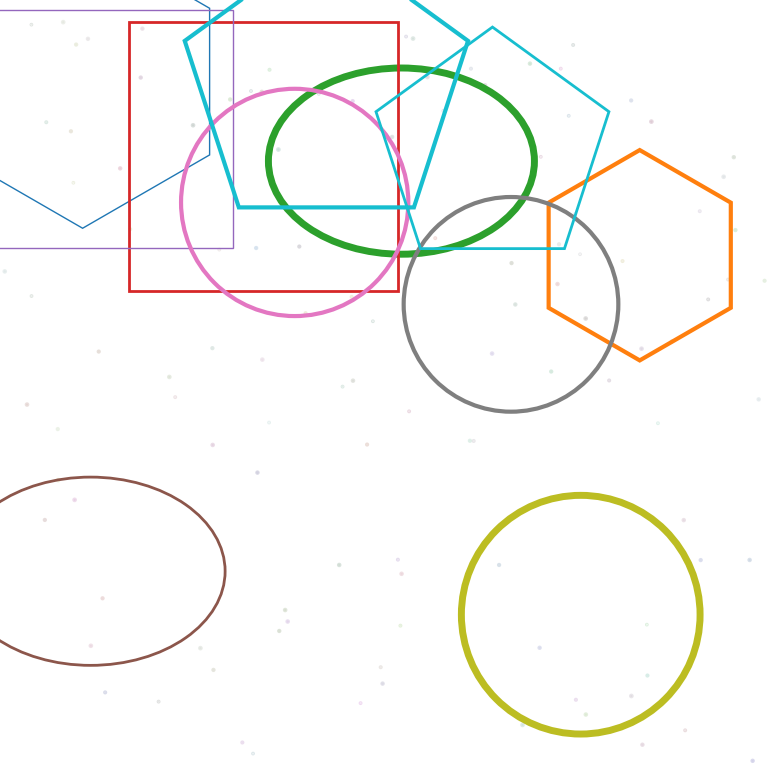[{"shape": "hexagon", "thickness": 0.5, "radius": 0.95, "center": [0.107, 0.894]}, {"shape": "hexagon", "thickness": 1.5, "radius": 0.68, "center": [0.831, 0.669]}, {"shape": "oval", "thickness": 2.5, "radius": 0.86, "center": [0.521, 0.791]}, {"shape": "square", "thickness": 1, "radius": 0.87, "center": [0.342, 0.797]}, {"shape": "square", "thickness": 0.5, "radius": 0.77, "center": [0.148, 0.832]}, {"shape": "oval", "thickness": 1, "radius": 0.87, "center": [0.118, 0.258]}, {"shape": "circle", "thickness": 1.5, "radius": 0.74, "center": [0.383, 0.737]}, {"shape": "circle", "thickness": 1.5, "radius": 0.7, "center": [0.664, 0.605]}, {"shape": "circle", "thickness": 2.5, "radius": 0.77, "center": [0.754, 0.202]}, {"shape": "pentagon", "thickness": 1.5, "radius": 0.97, "center": [0.424, 0.887]}, {"shape": "pentagon", "thickness": 1, "radius": 0.8, "center": [0.64, 0.806]}]